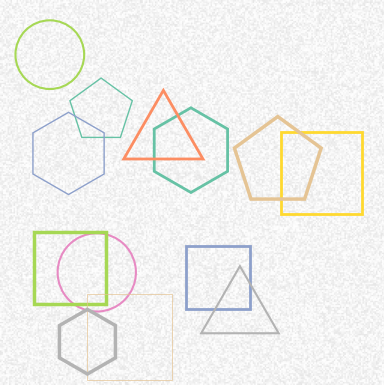[{"shape": "hexagon", "thickness": 2, "radius": 0.55, "center": [0.496, 0.61]}, {"shape": "pentagon", "thickness": 1, "radius": 0.43, "center": [0.263, 0.712]}, {"shape": "triangle", "thickness": 2, "radius": 0.59, "center": [0.424, 0.646]}, {"shape": "hexagon", "thickness": 1, "radius": 0.53, "center": [0.178, 0.602]}, {"shape": "square", "thickness": 2, "radius": 0.41, "center": [0.566, 0.279]}, {"shape": "circle", "thickness": 1.5, "radius": 0.51, "center": [0.251, 0.293]}, {"shape": "circle", "thickness": 1.5, "radius": 0.45, "center": [0.129, 0.858]}, {"shape": "square", "thickness": 2.5, "radius": 0.47, "center": [0.181, 0.303]}, {"shape": "square", "thickness": 2, "radius": 0.53, "center": [0.835, 0.551]}, {"shape": "pentagon", "thickness": 2.5, "radius": 0.59, "center": [0.722, 0.579]}, {"shape": "square", "thickness": 0.5, "radius": 0.56, "center": [0.336, 0.124]}, {"shape": "triangle", "thickness": 1.5, "radius": 0.58, "center": [0.623, 0.193]}, {"shape": "hexagon", "thickness": 2.5, "radius": 0.42, "center": [0.227, 0.113]}]